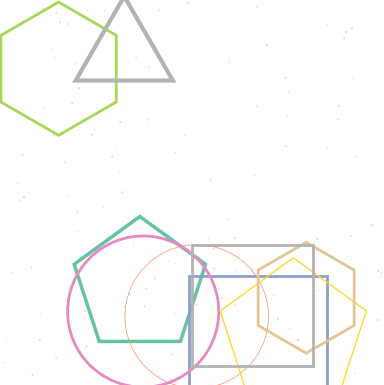[{"shape": "pentagon", "thickness": 2.5, "radius": 0.9, "center": [0.363, 0.258]}, {"shape": "circle", "thickness": 0.5, "radius": 0.93, "center": [0.511, 0.178]}, {"shape": "square", "thickness": 2, "radius": 0.9, "center": [0.669, 0.105]}, {"shape": "circle", "thickness": 2, "radius": 0.98, "center": [0.372, 0.191]}, {"shape": "hexagon", "thickness": 2, "radius": 0.86, "center": [0.152, 0.822]}, {"shape": "pentagon", "thickness": 1, "radius": 1.0, "center": [0.762, 0.131]}, {"shape": "hexagon", "thickness": 2, "radius": 0.72, "center": [0.795, 0.227]}, {"shape": "square", "thickness": 2, "radius": 0.79, "center": [0.656, 0.207]}, {"shape": "triangle", "thickness": 3, "radius": 0.73, "center": [0.323, 0.864]}]